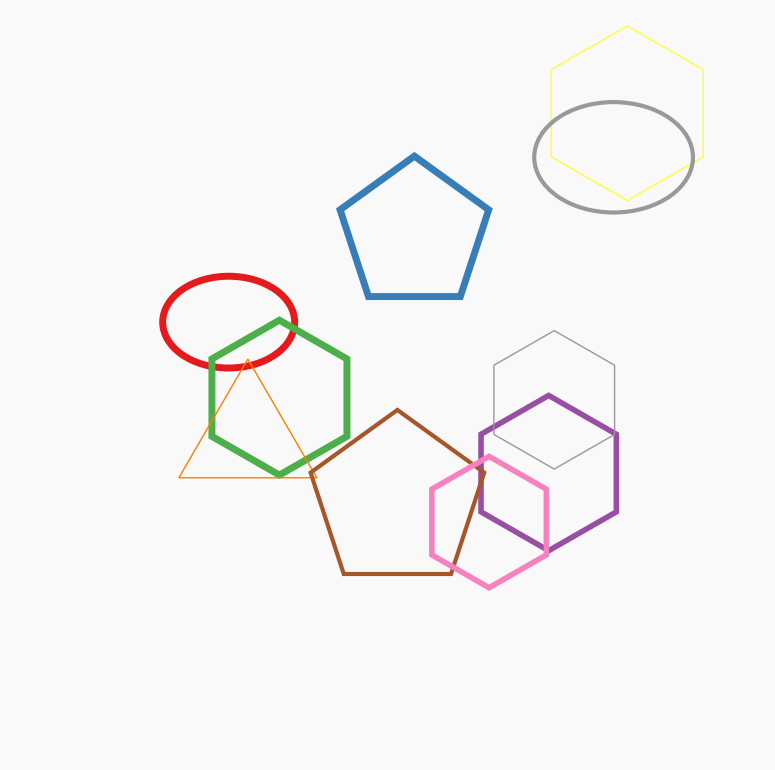[{"shape": "oval", "thickness": 2.5, "radius": 0.43, "center": [0.295, 0.582]}, {"shape": "pentagon", "thickness": 2.5, "radius": 0.5, "center": [0.535, 0.696]}, {"shape": "hexagon", "thickness": 2.5, "radius": 0.5, "center": [0.361, 0.484]}, {"shape": "hexagon", "thickness": 2, "radius": 0.5, "center": [0.708, 0.386]}, {"shape": "triangle", "thickness": 0.5, "radius": 0.51, "center": [0.32, 0.431]}, {"shape": "hexagon", "thickness": 0.5, "radius": 0.57, "center": [0.809, 0.853]}, {"shape": "pentagon", "thickness": 1.5, "radius": 0.59, "center": [0.513, 0.35]}, {"shape": "hexagon", "thickness": 2, "radius": 0.43, "center": [0.631, 0.322]}, {"shape": "hexagon", "thickness": 0.5, "radius": 0.45, "center": [0.715, 0.481]}, {"shape": "oval", "thickness": 1.5, "radius": 0.51, "center": [0.792, 0.796]}]